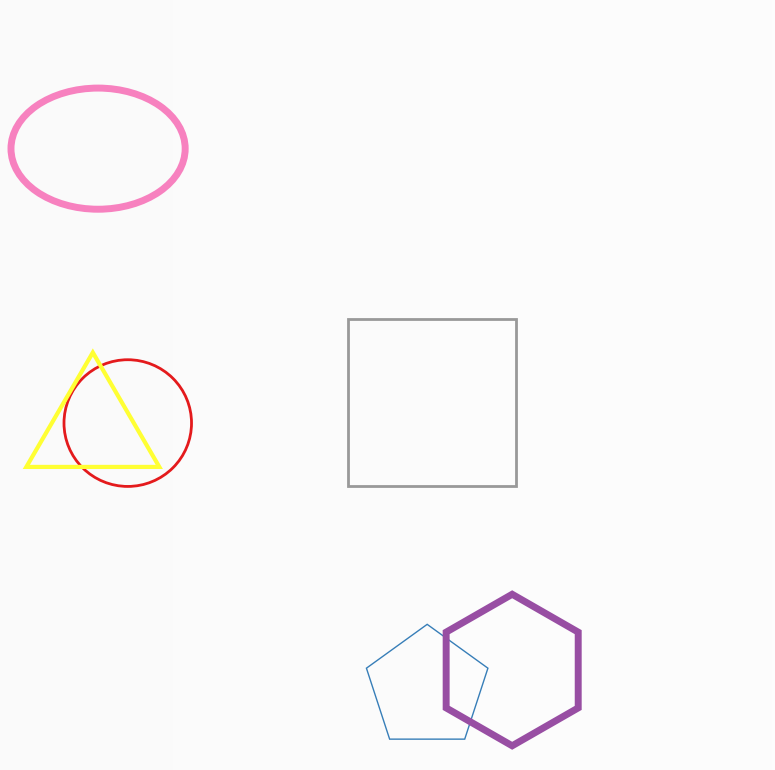[{"shape": "circle", "thickness": 1, "radius": 0.41, "center": [0.165, 0.451]}, {"shape": "pentagon", "thickness": 0.5, "radius": 0.41, "center": [0.551, 0.107]}, {"shape": "hexagon", "thickness": 2.5, "radius": 0.49, "center": [0.661, 0.13]}, {"shape": "triangle", "thickness": 1.5, "radius": 0.5, "center": [0.12, 0.443]}, {"shape": "oval", "thickness": 2.5, "radius": 0.56, "center": [0.127, 0.807]}, {"shape": "square", "thickness": 1, "radius": 0.54, "center": [0.558, 0.477]}]